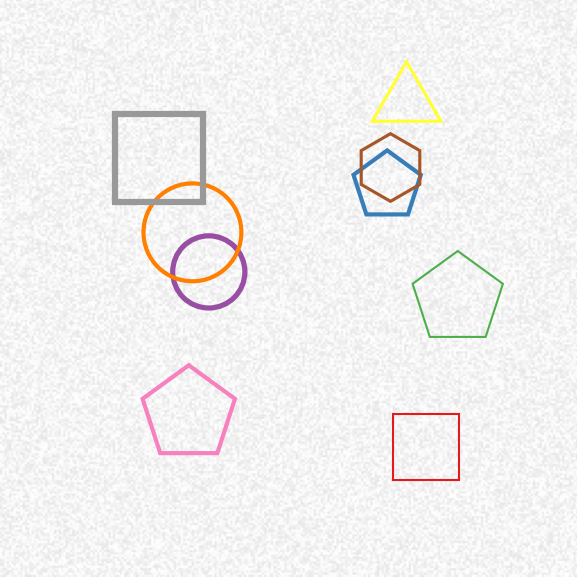[{"shape": "square", "thickness": 1, "radius": 0.29, "center": [0.737, 0.225]}, {"shape": "pentagon", "thickness": 2, "radius": 0.31, "center": [0.67, 0.677]}, {"shape": "pentagon", "thickness": 1, "radius": 0.41, "center": [0.793, 0.482]}, {"shape": "circle", "thickness": 2.5, "radius": 0.31, "center": [0.362, 0.528]}, {"shape": "circle", "thickness": 2, "radius": 0.42, "center": [0.333, 0.597]}, {"shape": "triangle", "thickness": 1.5, "radius": 0.34, "center": [0.704, 0.824]}, {"shape": "hexagon", "thickness": 1.5, "radius": 0.29, "center": [0.676, 0.709]}, {"shape": "pentagon", "thickness": 2, "radius": 0.42, "center": [0.327, 0.283]}, {"shape": "square", "thickness": 3, "radius": 0.38, "center": [0.276, 0.726]}]